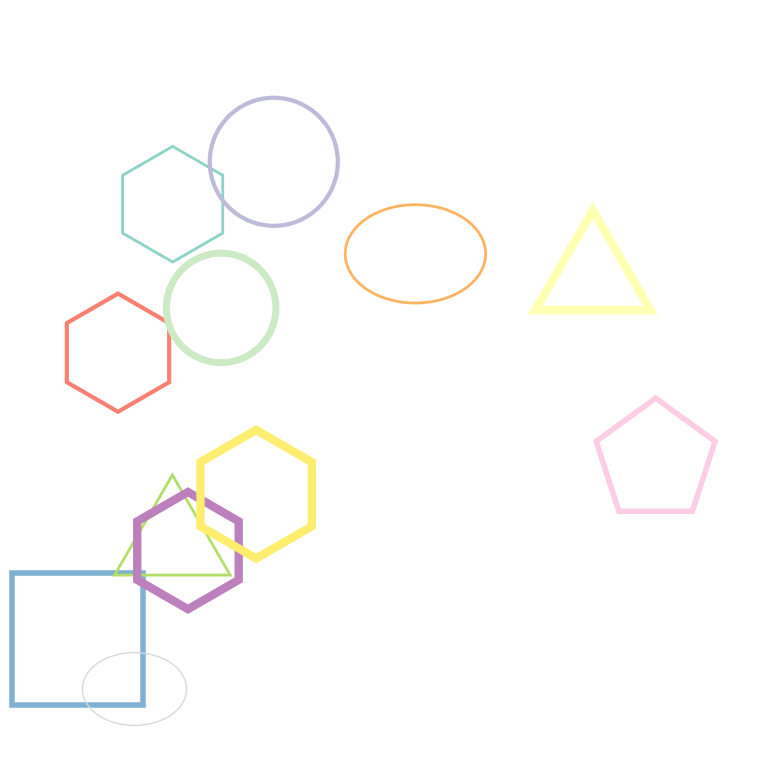[{"shape": "hexagon", "thickness": 1, "radius": 0.38, "center": [0.224, 0.735]}, {"shape": "triangle", "thickness": 3, "radius": 0.43, "center": [0.77, 0.64]}, {"shape": "circle", "thickness": 1.5, "radius": 0.42, "center": [0.356, 0.79]}, {"shape": "hexagon", "thickness": 1.5, "radius": 0.38, "center": [0.153, 0.542]}, {"shape": "square", "thickness": 2, "radius": 0.43, "center": [0.101, 0.17]}, {"shape": "oval", "thickness": 1, "radius": 0.46, "center": [0.539, 0.67]}, {"shape": "triangle", "thickness": 1, "radius": 0.43, "center": [0.224, 0.296]}, {"shape": "pentagon", "thickness": 2, "radius": 0.41, "center": [0.851, 0.402]}, {"shape": "oval", "thickness": 0.5, "radius": 0.34, "center": [0.175, 0.105]}, {"shape": "hexagon", "thickness": 3, "radius": 0.38, "center": [0.244, 0.285]}, {"shape": "circle", "thickness": 2.5, "radius": 0.36, "center": [0.287, 0.6]}, {"shape": "hexagon", "thickness": 3, "radius": 0.42, "center": [0.333, 0.358]}]